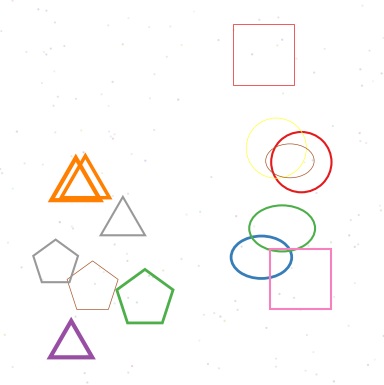[{"shape": "square", "thickness": 0.5, "radius": 0.4, "center": [0.684, 0.859]}, {"shape": "circle", "thickness": 1.5, "radius": 0.39, "center": [0.783, 0.579]}, {"shape": "oval", "thickness": 2, "radius": 0.39, "center": [0.679, 0.332]}, {"shape": "oval", "thickness": 1.5, "radius": 0.43, "center": [0.733, 0.407]}, {"shape": "pentagon", "thickness": 2, "radius": 0.38, "center": [0.376, 0.223]}, {"shape": "triangle", "thickness": 3, "radius": 0.32, "center": [0.185, 0.103]}, {"shape": "triangle", "thickness": 2.5, "radius": 0.36, "center": [0.222, 0.523]}, {"shape": "triangle", "thickness": 3, "radius": 0.37, "center": [0.197, 0.517]}, {"shape": "circle", "thickness": 0.5, "radius": 0.39, "center": [0.718, 0.615]}, {"shape": "oval", "thickness": 0.5, "radius": 0.31, "center": [0.753, 0.582]}, {"shape": "pentagon", "thickness": 0.5, "radius": 0.35, "center": [0.241, 0.253]}, {"shape": "square", "thickness": 1.5, "radius": 0.39, "center": [0.78, 0.275]}, {"shape": "pentagon", "thickness": 1.5, "radius": 0.31, "center": [0.145, 0.317]}, {"shape": "triangle", "thickness": 1.5, "radius": 0.33, "center": [0.319, 0.422]}]